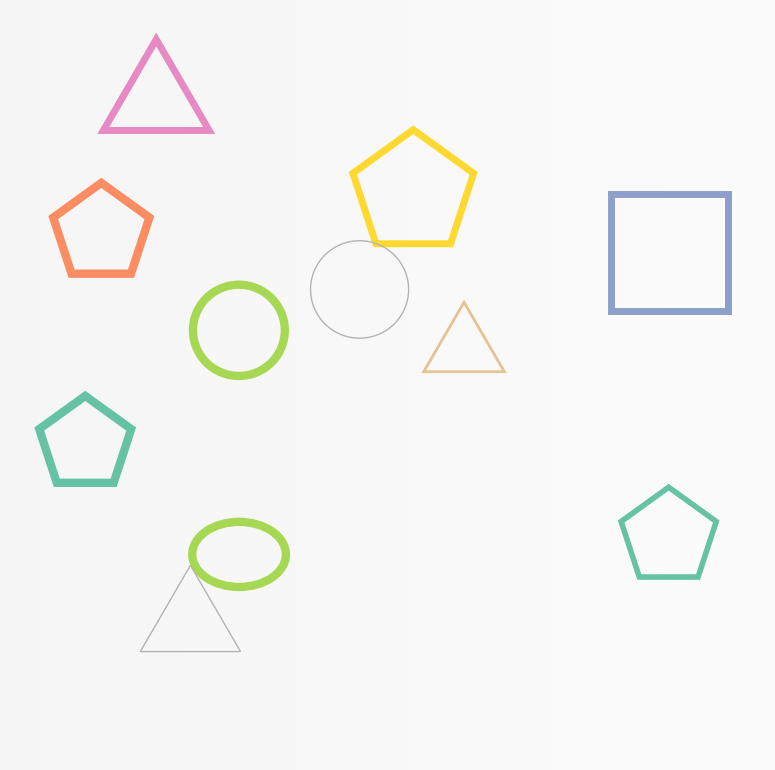[{"shape": "pentagon", "thickness": 3, "radius": 0.31, "center": [0.11, 0.423]}, {"shape": "pentagon", "thickness": 2, "radius": 0.32, "center": [0.863, 0.303]}, {"shape": "pentagon", "thickness": 3, "radius": 0.33, "center": [0.131, 0.697]}, {"shape": "square", "thickness": 2.5, "radius": 0.38, "center": [0.864, 0.672]}, {"shape": "triangle", "thickness": 2.5, "radius": 0.39, "center": [0.202, 0.87]}, {"shape": "circle", "thickness": 3, "radius": 0.3, "center": [0.308, 0.571]}, {"shape": "oval", "thickness": 3, "radius": 0.3, "center": [0.308, 0.28]}, {"shape": "pentagon", "thickness": 2.5, "radius": 0.41, "center": [0.533, 0.75]}, {"shape": "triangle", "thickness": 1, "radius": 0.3, "center": [0.599, 0.547]}, {"shape": "circle", "thickness": 0.5, "radius": 0.32, "center": [0.464, 0.624]}, {"shape": "triangle", "thickness": 0.5, "radius": 0.37, "center": [0.246, 0.191]}]